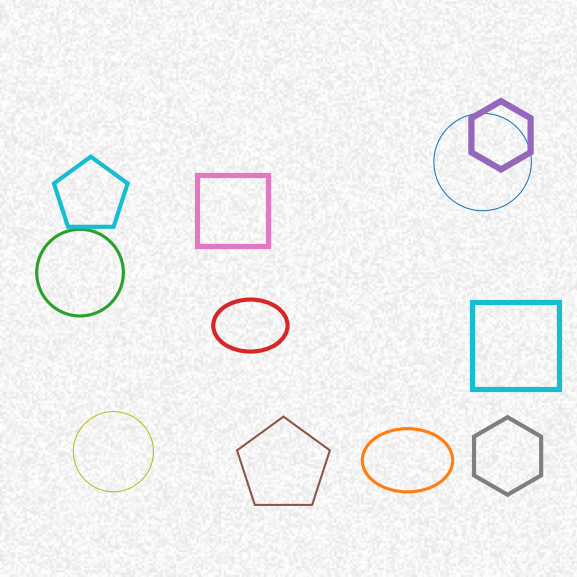[{"shape": "circle", "thickness": 0.5, "radius": 0.42, "center": [0.836, 0.719]}, {"shape": "oval", "thickness": 1.5, "radius": 0.39, "center": [0.706, 0.202]}, {"shape": "circle", "thickness": 1.5, "radius": 0.38, "center": [0.139, 0.527]}, {"shape": "oval", "thickness": 2, "radius": 0.32, "center": [0.434, 0.435]}, {"shape": "hexagon", "thickness": 3, "radius": 0.3, "center": [0.868, 0.765]}, {"shape": "pentagon", "thickness": 1, "radius": 0.42, "center": [0.491, 0.193]}, {"shape": "square", "thickness": 2.5, "radius": 0.31, "center": [0.403, 0.635]}, {"shape": "hexagon", "thickness": 2, "radius": 0.34, "center": [0.879, 0.21]}, {"shape": "circle", "thickness": 0.5, "radius": 0.35, "center": [0.196, 0.217]}, {"shape": "pentagon", "thickness": 2, "radius": 0.34, "center": [0.157, 0.661]}, {"shape": "square", "thickness": 2.5, "radius": 0.38, "center": [0.893, 0.401]}]